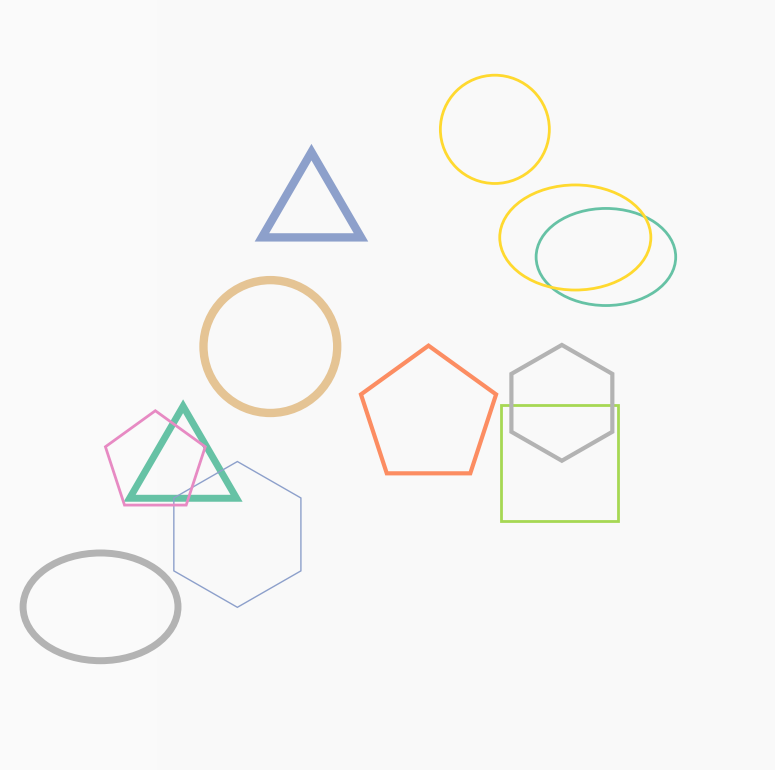[{"shape": "triangle", "thickness": 2.5, "radius": 0.4, "center": [0.236, 0.393]}, {"shape": "oval", "thickness": 1, "radius": 0.45, "center": [0.782, 0.666]}, {"shape": "pentagon", "thickness": 1.5, "radius": 0.46, "center": [0.553, 0.459]}, {"shape": "hexagon", "thickness": 0.5, "radius": 0.47, "center": [0.306, 0.306]}, {"shape": "triangle", "thickness": 3, "radius": 0.37, "center": [0.402, 0.729]}, {"shape": "pentagon", "thickness": 1, "radius": 0.34, "center": [0.2, 0.399]}, {"shape": "square", "thickness": 1, "radius": 0.38, "center": [0.722, 0.399]}, {"shape": "oval", "thickness": 1, "radius": 0.49, "center": [0.742, 0.692]}, {"shape": "circle", "thickness": 1, "radius": 0.35, "center": [0.639, 0.832]}, {"shape": "circle", "thickness": 3, "radius": 0.43, "center": [0.349, 0.55]}, {"shape": "oval", "thickness": 2.5, "radius": 0.5, "center": [0.13, 0.212]}, {"shape": "hexagon", "thickness": 1.5, "radius": 0.38, "center": [0.725, 0.477]}]